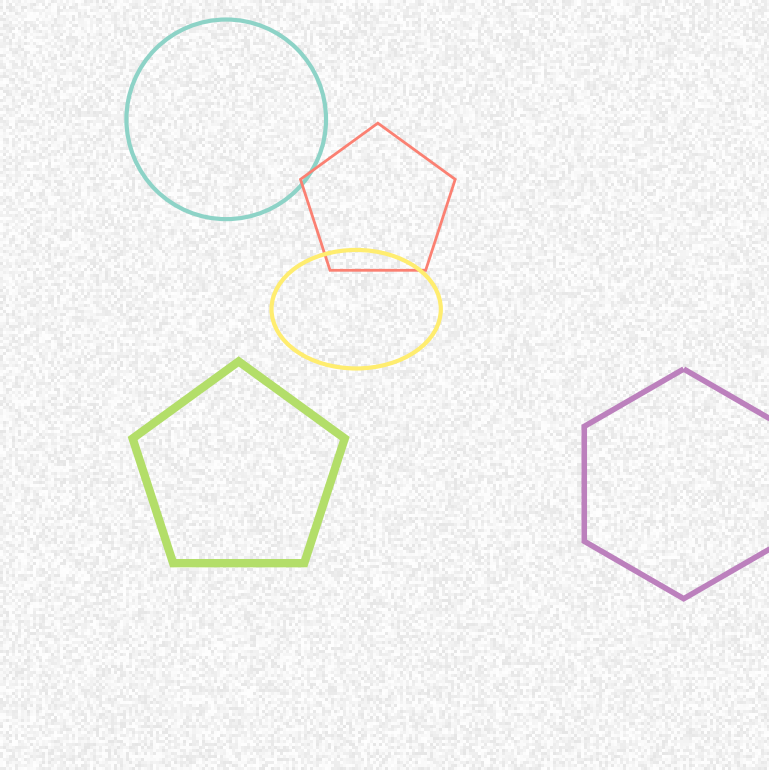[{"shape": "circle", "thickness": 1.5, "radius": 0.65, "center": [0.294, 0.845]}, {"shape": "pentagon", "thickness": 1, "radius": 0.53, "center": [0.491, 0.734]}, {"shape": "pentagon", "thickness": 3, "radius": 0.72, "center": [0.31, 0.386]}, {"shape": "hexagon", "thickness": 2, "radius": 0.75, "center": [0.888, 0.372]}, {"shape": "oval", "thickness": 1.5, "radius": 0.55, "center": [0.463, 0.598]}]